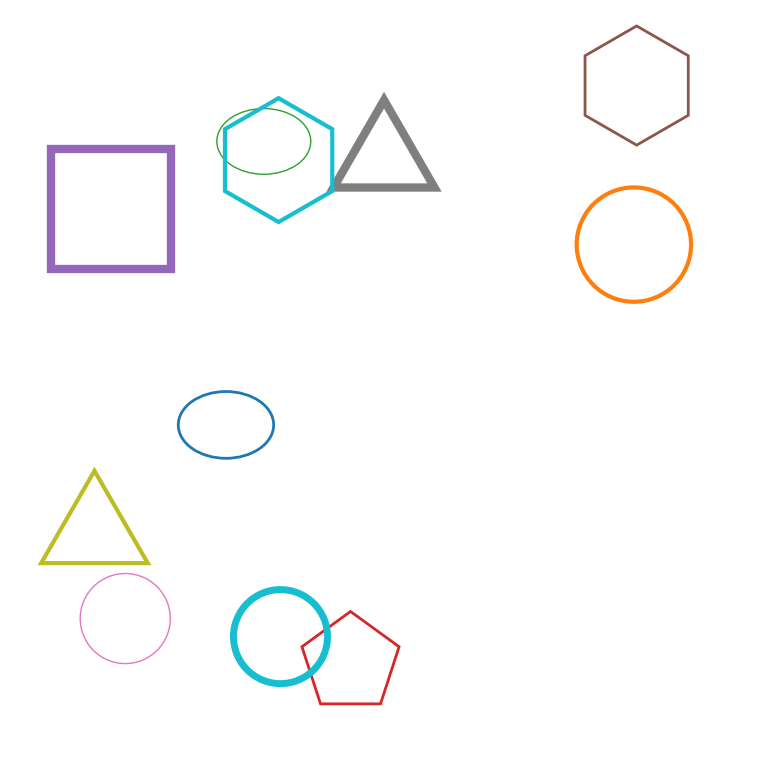[{"shape": "oval", "thickness": 1, "radius": 0.31, "center": [0.293, 0.448]}, {"shape": "circle", "thickness": 1.5, "radius": 0.37, "center": [0.823, 0.682]}, {"shape": "oval", "thickness": 0.5, "radius": 0.3, "center": [0.343, 0.816]}, {"shape": "pentagon", "thickness": 1, "radius": 0.33, "center": [0.455, 0.14]}, {"shape": "square", "thickness": 3, "radius": 0.39, "center": [0.144, 0.729]}, {"shape": "hexagon", "thickness": 1, "radius": 0.39, "center": [0.827, 0.889]}, {"shape": "circle", "thickness": 0.5, "radius": 0.29, "center": [0.163, 0.197]}, {"shape": "triangle", "thickness": 3, "radius": 0.38, "center": [0.499, 0.794]}, {"shape": "triangle", "thickness": 1.5, "radius": 0.4, "center": [0.123, 0.309]}, {"shape": "hexagon", "thickness": 1.5, "radius": 0.4, "center": [0.362, 0.792]}, {"shape": "circle", "thickness": 2.5, "radius": 0.31, "center": [0.364, 0.173]}]